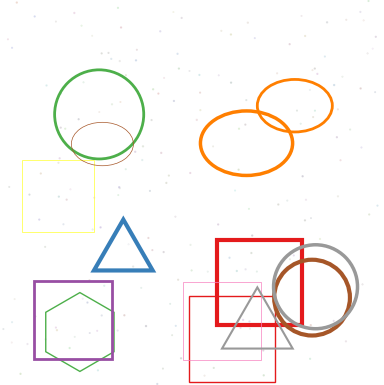[{"shape": "square", "thickness": 3, "radius": 0.55, "center": [0.674, 0.266]}, {"shape": "square", "thickness": 1, "radius": 0.56, "center": [0.603, 0.119]}, {"shape": "triangle", "thickness": 3, "radius": 0.44, "center": [0.32, 0.342]}, {"shape": "circle", "thickness": 2, "radius": 0.58, "center": [0.258, 0.703]}, {"shape": "hexagon", "thickness": 1, "radius": 0.51, "center": [0.208, 0.138]}, {"shape": "square", "thickness": 2, "radius": 0.5, "center": [0.19, 0.169]}, {"shape": "oval", "thickness": 2.5, "radius": 0.6, "center": [0.64, 0.628]}, {"shape": "oval", "thickness": 2, "radius": 0.49, "center": [0.766, 0.725]}, {"shape": "square", "thickness": 0.5, "radius": 0.47, "center": [0.151, 0.492]}, {"shape": "circle", "thickness": 3, "radius": 0.49, "center": [0.811, 0.227]}, {"shape": "oval", "thickness": 0.5, "radius": 0.4, "center": [0.266, 0.626]}, {"shape": "square", "thickness": 0.5, "radius": 0.51, "center": [0.576, 0.165]}, {"shape": "circle", "thickness": 2.5, "radius": 0.55, "center": [0.82, 0.255]}, {"shape": "triangle", "thickness": 1.5, "radius": 0.53, "center": [0.668, 0.148]}]